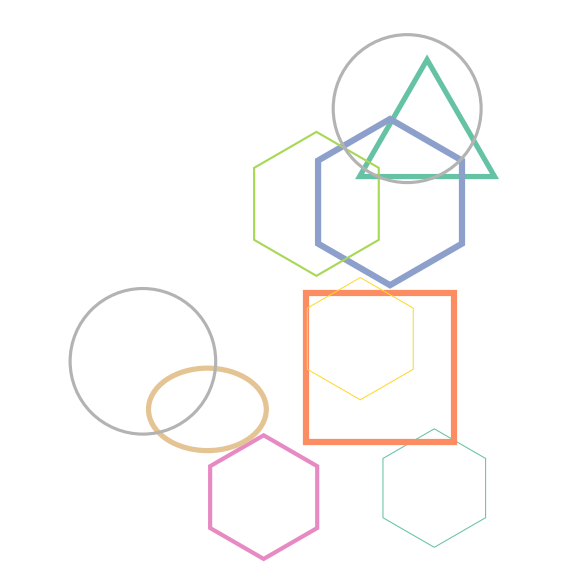[{"shape": "triangle", "thickness": 2.5, "radius": 0.67, "center": [0.74, 0.761]}, {"shape": "hexagon", "thickness": 0.5, "radius": 0.51, "center": [0.752, 0.154]}, {"shape": "square", "thickness": 3, "radius": 0.64, "center": [0.658, 0.363]}, {"shape": "hexagon", "thickness": 3, "radius": 0.72, "center": [0.675, 0.649]}, {"shape": "hexagon", "thickness": 2, "radius": 0.54, "center": [0.457, 0.138]}, {"shape": "hexagon", "thickness": 1, "radius": 0.62, "center": [0.548, 0.646]}, {"shape": "hexagon", "thickness": 0.5, "radius": 0.53, "center": [0.624, 0.413]}, {"shape": "oval", "thickness": 2.5, "radius": 0.51, "center": [0.359, 0.29]}, {"shape": "circle", "thickness": 1.5, "radius": 0.63, "center": [0.247, 0.373]}, {"shape": "circle", "thickness": 1.5, "radius": 0.64, "center": [0.705, 0.811]}]